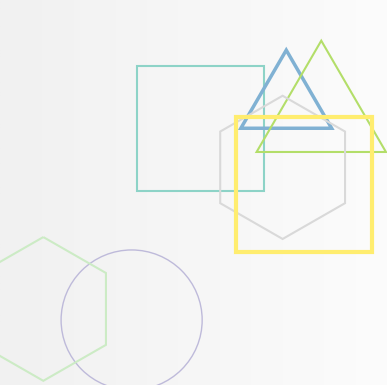[{"shape": "square", "thickness": 1.5, "radius": 0.81, "center": [0.517, 0.667]}, {"shape": "circle", "thickness": 1, "radius": 0.91, "center": [0.34, 0.169]}, {"shape": "triangle", "thickness": 2.5, "radius": 0.68, "center": [0.739, 0.735]}, {"shape": "triangle", "thickness": 1.5, "radius": 0.96, "center": [0.829, 0.702]}, {"shape": "hexagon", "thickness": 1.5, "radius": 0.93, "center": [0.729, 0.565]}, {"shape": "hexagon", "thickness": 1.5, "radius": 0.93, "center": [0.112, 0.198]}, {"shape": "square", "thickness": 3, "radius": 0.87, "center": [0.784, 0.52]}]